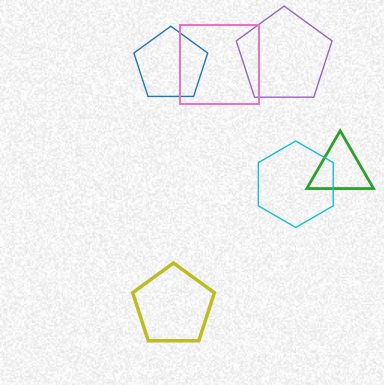[{"shape": "pentagon", "thickness": 1, "radius": 0.5, "center": [0.444, 0.831]}, {"shape": "triangle", "thickness": 2, "radius": 0.5, "center": [0.884, 0.56]}, {"shape": "pentagon", "thickness": 1, "radius": 0.65, "center": [0.738, 0.853]}, {"shape": "square", "thickness": 1.5, "radius": 0.51, "center": [0.57, 0.832]}, {"shape": "pentagon", "thickness": 2.5, "radius": 0.56, "center": [0.451, 0.205]}, {"shape": "hexagon", "thickness": 1, "radius": 0.56, "center": [0.768, 0.521]}]